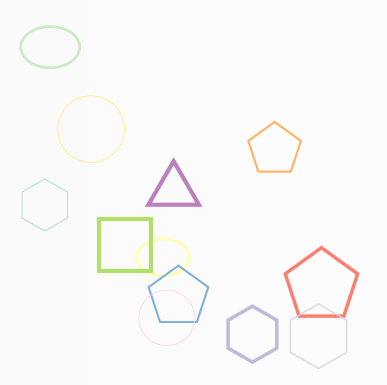[{"shape": "hexagon", "thickness": 0.5, "radius": 0.34, "center": [0.115, 0.468]}, {"shape": "oval", "thickness": 2, "radius": 0.34, "center": [0.421, 0.331]}, {"shape": "hexagon", "thickness": 2.5, "radius": 0.36, "center": [0.652, 0.132]}, {"shape": "pentagon", "thickness": 2.5, "radius": 0.49, "center": [0.83, 0.258]}, {"shape": "pentagon", "thickness": 1.5, "radius": 0.4, "center": [0.461, 0.229]}, {"shape": "pentagon", "thickness": 1.5, "radius": 0.36, "center": [0.709, 0.612]}, {"shape": "square", "thickness": 3, "radius": 0.34, "center": [0.323, 0.364]}, {"shape": "circle", "thickness": 0.5, "radius": 0.36, "center": [0.431, 0.174]}, {"shape": "hexagon", "thickness": 1, "radius": 0.42, "center": [0.822, 0.127]}, {"shape": "triangle", "thickness": 3, "radius": 0.38, "center": [0.448, 0.506]}, {"shape": "oval", "thickness": 2, "radius": 0.38, "center": [0.13, 0.878]}, {"shape": "circle", "thickness": 0.5, "radius": 0.43, "center": [0.235, 0.665]}]